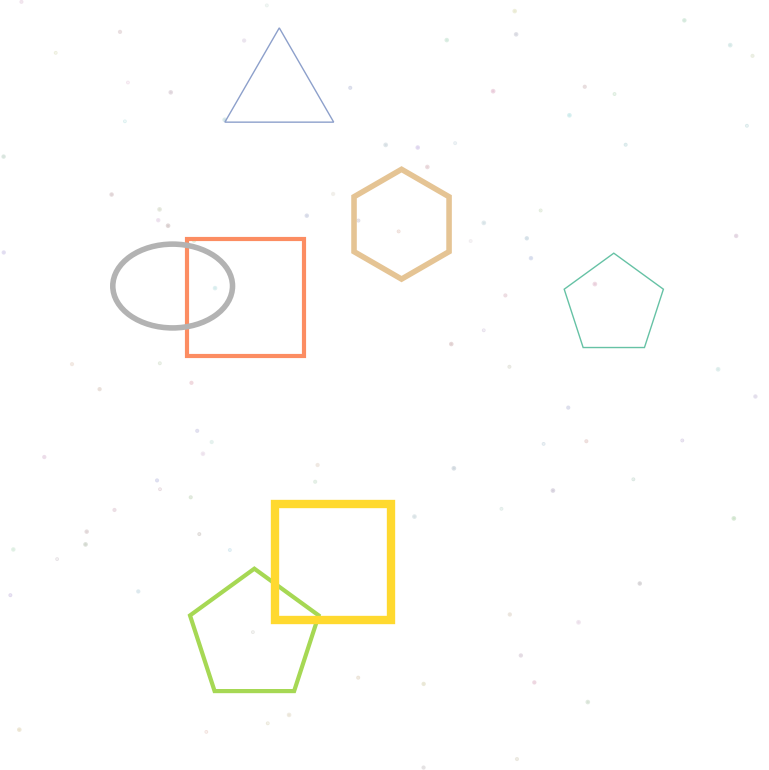[{"shape": "pentagon", "thickness": 0.5, "radius": 0.34, "center": [0.797, 0.603]}, {"shape": "square", "thickness": 1.5, "radius": 0.38, "center": [0.318, 0.614]}, {"shape": "triangle", "thickness": 0.5, "radius": 0.41, "center": [0.363, 0.882]}, {"shape": "pentagon", "thickness": 1.5, "radius": 0.44, "center": [0.33, 0.174]}, {"shape": "square", "thickness": 3, "radius": 0.37, "center": [0.433, 0.27]}, {"shape": "hexagon", "thickness": 2, "radius": 0.36, "center": [0.521, 0.709]}, {"shape": "oval", "thickness": 2, "radius": 0.39, "center": [0.224, 0.629]}]